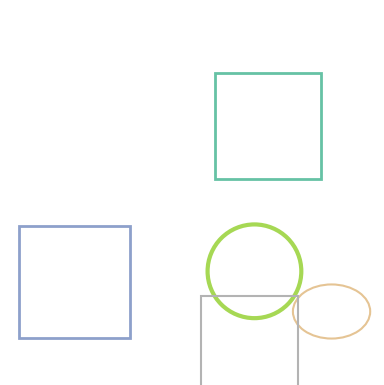[{"shape": "square", "thickness": 2, "radius": 0.69, "center": [0.696, 0.672]}, {"shape": "square", "thickness": 2, "radius": 0.72, "center": [0.194, 0.267]}, {"shape": "circle", "thickness": 3, "radius": 0.61, "center": [0.661, 0.295]}, {"shape": "oval", "thickness": 1.5, "radius": 0.5, "center": [0.861, 0.191]}, {"shape": "square", "thickness": 1.5, "radius": 0.63, "center": [0.648, 0.106]}]